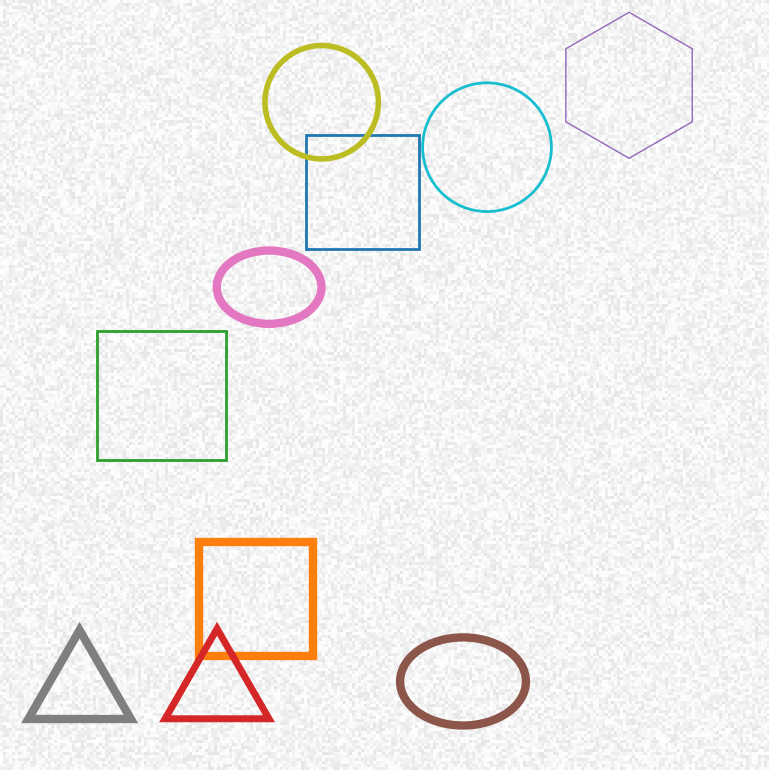[{"shape": "square", "thickness": 1, "radius": 0.37, "center": [0.471, 0.751]}, {"shape": "square", "thickness": 3, "radius": 0.37, "center": [0.332, 0.222]}, {"shape": "square", "thickness": 1, "radius": 0.42, "center": [0.21, 0.487]}, {"shape": "triangle", "thickness": 2.5, "radius": 0.39, "center": [0.282, 0.105]}, {"shape": "hexagon", "thickness": 0.5, "radius": 0.47, "center": [0.817, 0.889]}, {"shape": "oval", "thickness": 3, "radius": 0.41, "center": [0.601, 0.115]}, {"shape": "oval", "thickness": 3, "radius": 0.34, "center": [0.35, 0.627]}, {"shape": "triangle", "thickness": 3, "radius": 0.38, "center": [0.103, 0.105]}, {"shape": "circle", "thickness": 2, "radius": 0.37, "center": [0.418, 0.867]}, {"shape": "circle", "thickness": 1, "radius": 0.42, "center": [0.632, 0.809]}]